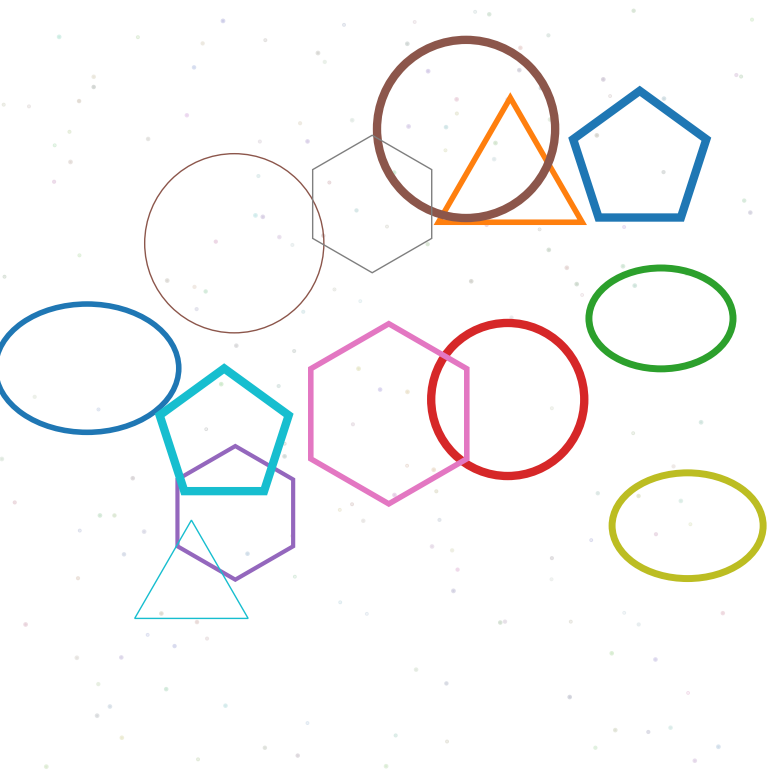[{"shape": "pentagon", "thickness": 3, "radius": 0.45, "center": [0.831, 0.791]}, {"shape": "oval", "thickness": 2, "radius": 0.6, "center": [0.113, 0.522]}, {"shape": "triangle", "thickness": 2, "radius": 0.54, "center": [0.663, 0.765]}, {"shape": "oval", "thickness": 2.5, "radius": 0.47, "center": [0.858, 0.586]}, {"shape": "circle", "thickness": 3, "radius": 0.5, "center": [0.659, 0.481]}, {"shape": "hexagon", "thickness": 1.5, "radius": 0.43, "center": [0.306, 0.334]}, {"shape": "circle", "thickness": 0.5, "radius": 0.58, "center": [0.304, 0.684]}, {"shape": "circle", "thickness": 3, "radius": 0.58, "center": [0.605, 0.833]}, {"shape": "hexagon", "thickness": 2, "radius": 0.58, "center": [0.505, 0.463]}, {"shape": "hexagon", "thickness": 0.5, "radius": 0.45, "center": [0.483, 0.735]}, {"shape": "oval", "thickness": 2.5, "radius": 0.49, "center": [0.893, 0.317]}, {"shape": "pentagon", "thickness": 3, "radius": 0.44, "center": [0.291, 0.433]}, {"shape": "triangle", "thickness": 0.5, "radius": 0.43, "center": [0.249, 0.239]}]